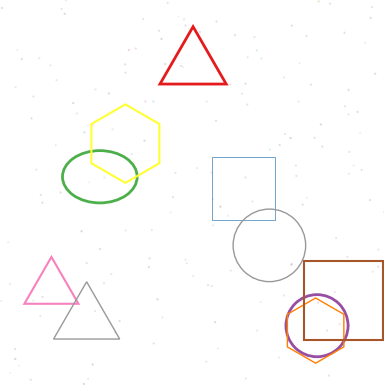[{"shape": "triangle", "thickness": 2, "radius": 0.5, "center": [0.501, 0.831]}, {"shape": "square", "thickness": 0.5, "radius": 0.41, "center": [0.633, 0.51]}, {"shape": "oval", "thickness": 2, "radius": 0.48, "center": [0.259, 0.541]}, {"shape": "circle", "thickness": 2, "radius": 0.4, "center": [0.823, 0.154]}, {"shape": "hexagon", "thickness": 1, "radius": 0.42, "center": [0.82, 0.141]}, {"shape": "hexagon", "thickness": 1.5, "radius": 0.51, "center": [0.326, 0.627]}, {"shape": "square", "thickness": 1.5, "radius": 0.51, "center": [0.892, 0.221]}, {"shape": "triangle", "thickness": 1.5, "radius": 0.41, "center": [0.134, 0.252]}, {"shape": "triangle", "thickness": 1, "radius": 0.5, "center": [0.225, 0.169]}, {"shape": "circle", "thickness": 1, "radius": 0.47, "center": [0.7, 0.363]}]